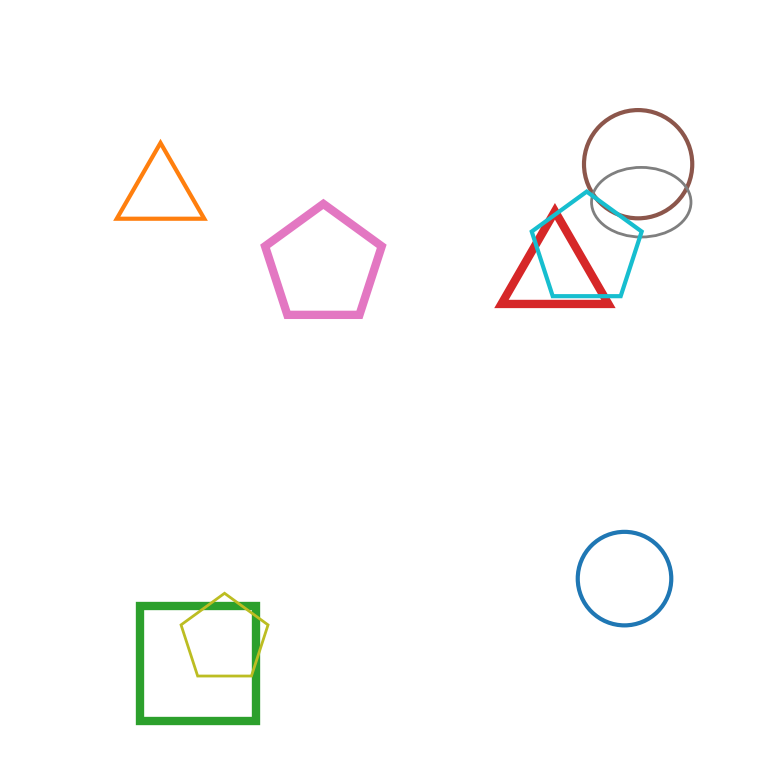[{"shape": "circle", "thickness": 1.5, "radius": 0.3, "center": [0.811, 0.249]}, {"shape": "triangle", "thickness": 1.5, "radius": 0.33, "center": [0.208, 0.749]}, {"shape": "square", "thickness": 3, "radius": 0.37, "center": [0.257, 0.138]}, {"shape": "triangle", "thickness": 3, "radius": 0.4, "center": [0.721, 0.645]}, {"shape": "circle", "thickness": 1.5, "radius": 0.35, "center": [0.829, 0.787]}, {"shape": "pentagon", "thickness": 3, "radius": 0.4, "center": [0.42, 0.656]}, {"shape": "oval", "thickness": 1, "radius": 0.32, "center": [0.833, 0.737]}, {"shape": "pentagon", "thickness": 1, "radius": 0.3, "center": [0.292, 0.17]}, {"shape": "pentagon", "thickness": 1.5, "radius": 0.38, "center": [0.762, 0.676]}]